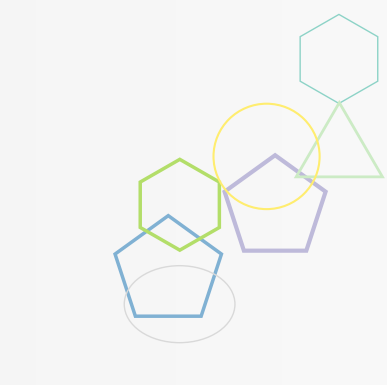[{"shape": "hexagon", "thickness": 1, "radius": 0.58, "center": [0.875, 0.847]}, {"shape": "pentagon", "thickness": 3, "radius": 0.69, "center": [0.71, 0.46]}, {"shape": "pentagon", "thickness": 2.5, "radius": 0.72, "center": [0.434, 0.295]}, {"shape": "hexagon", "thickness": 2.5, "radius": 0.59, "center": [0.464, 0.468]}, {"shape": "oval", "thickness": 1, "radius": 0.71, "center": [0.464, 0.21]}, {"shape": "triangle", "thickness": 2, "radius": 0.64, "center": [0.876, 0.605]}, {"shape": "circle", "thickness": 1.5, "radius": 0.68, "center": [0.688, 0.594]}]